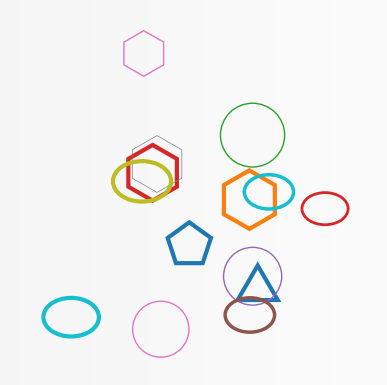[{"shape": "pentagon", "thickness": 3, "radius": 0.29, "center": [0.489, 0.364]}, {"shape": "triangle", "thickness": 3, "radius": 0.3, "center": [0.665, 0.251]}, {"shape": "hexagon", "thickness": 3, "radius": 0.38, "center": [0.644, 0.481]}, {"shape": "circle", "thickness": 1, "radius": 0.41, "center": [0.652, 0.649]}, {"shape": "hexagon", "thickness": 3, "radius": 0.36, "center": [0.394, 0.551]}, {"shape": "oval", "thickness": 2, "radius": 0.3, "center": [0.839, 0.458]}, {"shape": "circle", "thickness": 1, "radius": 0.38, "center": [0.652, 0.283]}, {"shape": "oval", "thickness": 2.5, "radius": 0.32, "center": [0.645, 0.182]}, {"shape": "circle", "thickness": 1, "radius": 0.36, "center": [0.415, 0.145]}, {"shape": "hexagon", "thickness": 1, "radius": 0.3, "center": [0.371, 0.861]}, {"shape": "hexagon", "thickness": 0.5, "radius": 0.37, "center": [0.405, 0.574]}, {"shape": "oval", "thickness": 3, "radius": 0.38, "center": [0.367, 0.529]}, {"shape": "oval", "thickness": 2.5, "radius": 0.32, "center": [0.694, 0.502]}, {"shape": "oval", "thickness": 3, "radius": 0.36, "center": [0.184, 0.176]}]